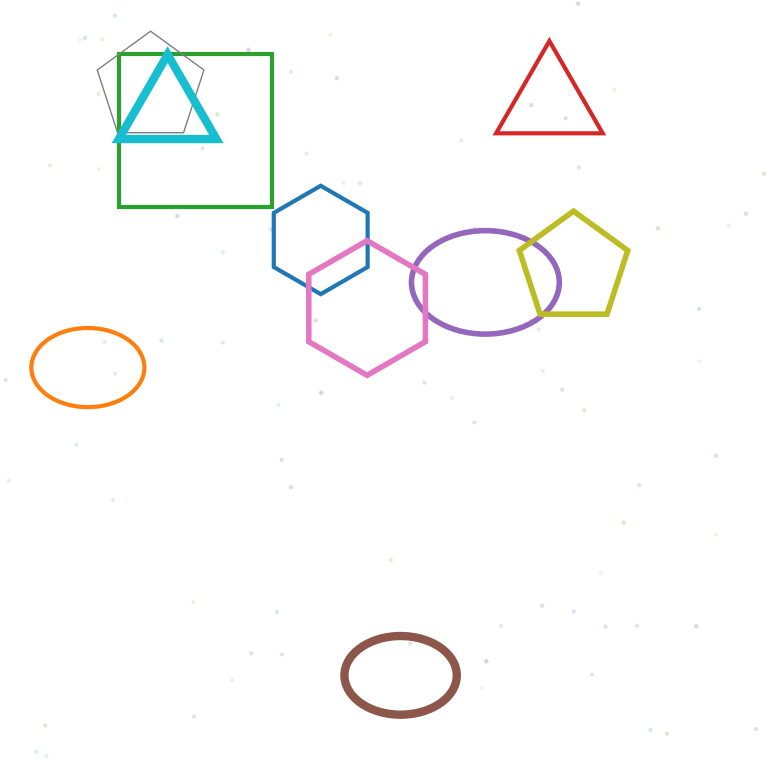[{"shape": "hexagon", "thickness": 1.5, "radius": 0.35, "center": [0.417, 0.688]}, {"shape": "oval", "thickness": 1.5, "radius": 0.37, "center": [0.114, 0.523]}, {"shape": "square", "thickness": 1.5, "radius": 0.5, "center": [0.254, 0.83]}, {"shape": "triangle", "thickness": 1.5, "radius": 0.4, "center": [0.713, 0.867]}, {"shape": "oval", "thickness": 2, "radius": 0.48, "center": [0.63, 0.633]}, {"shape": "oval", "thickness": 3, "radius": 0.36, "center": [0.52, 0.123]}, {"shape": "hexagon", "thickness": 2, "radius": 0.44, "center": [0.477, 0.6]}, {"shape": "pentagon", "thickness": 0.5, "radius": 0.36, "center": [0.196, 0.887]}, {"shape": "pentagon", "thickness": 2, "radius": 0.37, "center": [0.745, 0.652]}, {"shape": "triangle", "thickness": 3, "radius": 0.37, "center": [0.218, 0.856]}]